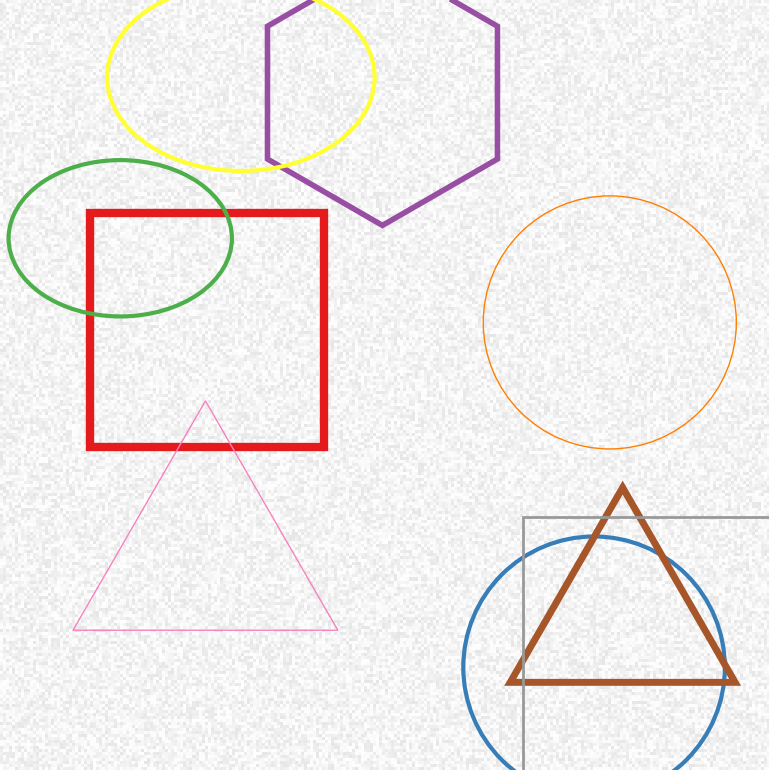[{"shape": "square", "thickness": 3, "radius": 0.76, "center": [0.269, 0.572]}, {"shape": "circle", "thickness": 1.5, "radius": 0.85, "center": [0.772, 0.133]}, {"shape": "oval", "thickness": 1.5, "radius": 0.73, "center": [0.156, 0.691]}, {"shape": "hexagon", "thickness": 2, "radius": 0.86, "center": [0.497, 0.88]}, {"shape": "circle", "thickness": 0.5, "radius": 0.82, "center": [0.792, 0.581]}, {"shape": "oval", "thickness": 1.5, "radius": 0.87, "center": [0.313, 0.9]}, {"shape": "triangle", "thickness": 2.5, "radius": 0.84, "center": [0.809, 0.198]}, {"shape": "triangle", "thickness": 0.5, "radius": 0.99, "center": [0.267, 0.281]}, {"shape": "square", "thickness": 1, "radius": 0.89, "center": [0.858, 0.15]}]